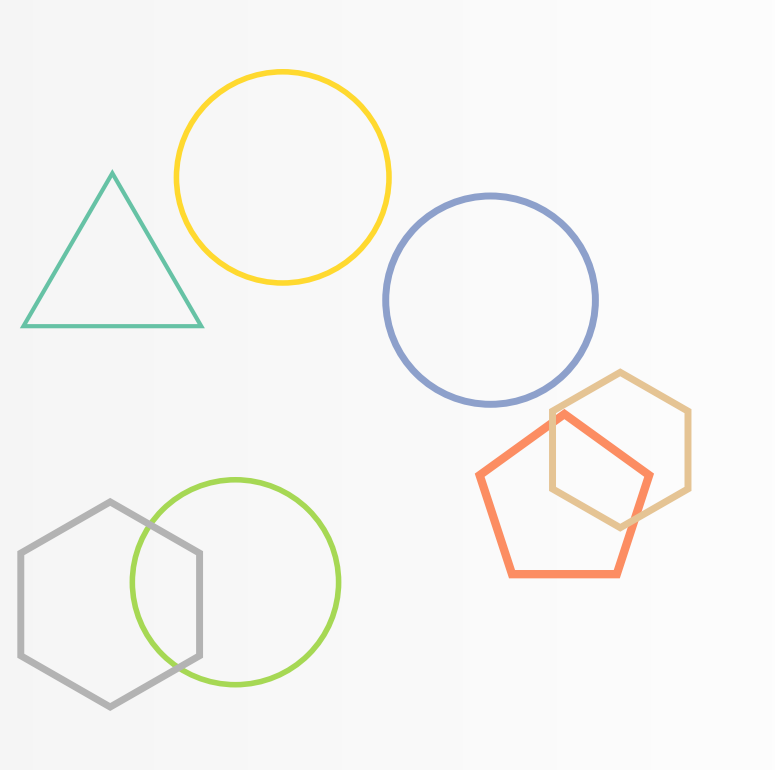[{"shape": "triangle", "thickness": 1.5, "radius": 0.66, "center": [0.145, 0.643]}, {"shape": "pentagon", "thickness": 3, "radius": 0.57, "center": [0.728, 0.347]}, {"shape": "circle", "thickness": 2.5, "radius": 0.68, "center": [0.633, 0.61]}, {"shape": "circle", "thickness": 2, "radius": 0.67, "center": [0.304, 0.244]}, {"shape": "circle", "thickness": 2, "radius": 0.69, "center": [0.365, 0.77]}, {"shape": "hexagon", "thickness": 2.5, "radius": 0.5, "center": [0.8, 0.416]}, {"shape": "hexagon", "thickness": 2.5, "radius": 0.67, "center": [0.142, 0.215]}]